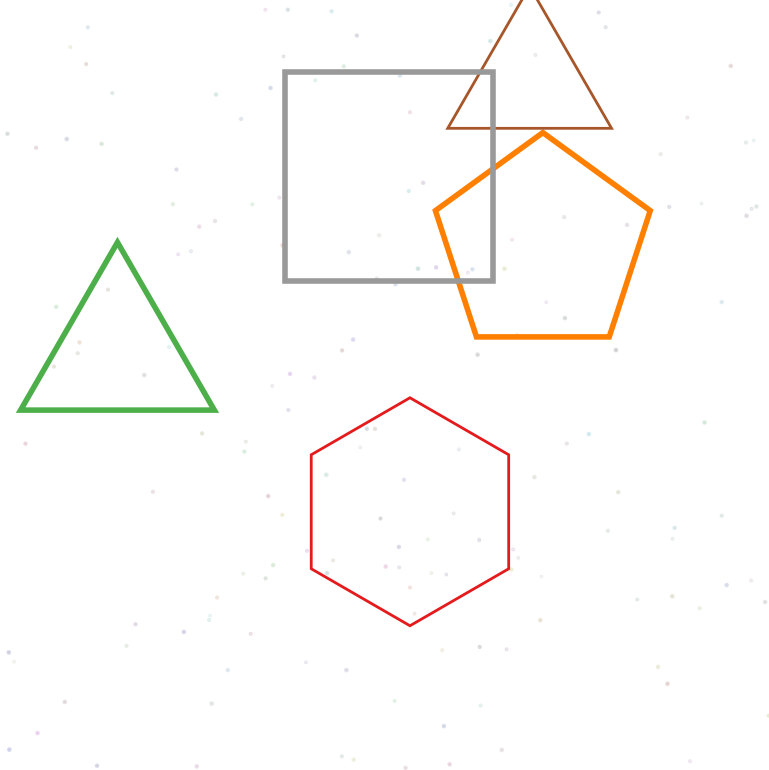[{"shape": "hexagon", "thickness": 1, "radius": 0.74, "center": [0.532, 0.335]}, {"shape": "triangle", "thickness": 2, "radius": 0.73, "center": [0.153, 0.54]}, {"shape": "pentagon", "thickness": 2, "radius": 0.73, "center": [0.705, 0.681]}, {"shape": "triangle", "thickness": 1, "radius": 0.61, "center": [0.688, 0.895]}, {"shape": "square", "thickness": 2, "radius": 0.68, "center": [0.505, 0.771]}]